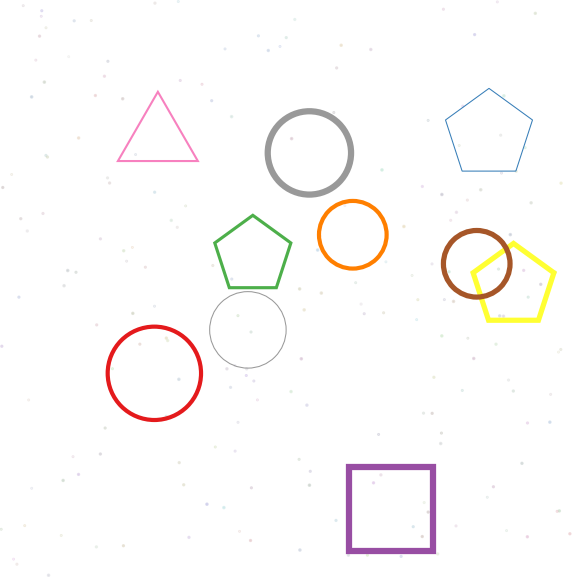[{"shape": "circle", "thickness": 2, "radius": 0.4, "center": [0.267, 0.353]}, {"shape": "pentagon", "thickness": 0.5, "radius": 0.4, "center": [0.847, 0.767]}, {"shape": "pentagon", "thickness": 1.5, "radius": 0.35, "center": [0.438, 0.557]}, {"shape": "square", "thickness": 3, "radius": 0.36, "center": [0.676, 0.118]}, {"shape": "circle", "thickness": 2, "radius": 0.29, "center": [0.611, 0.593]}, {"shape": "pentagon", "thickness": 2.5, "radius": 0.37, "center": [0.889, 0.504]}, {"shape": "circle", "thickness": 2.5, "radius": 0.29, "center": [0.826, 0.542]}, {"shape": "triangle", "thickness": 1, "radius": 0.4, "center": [0.273, 0.76]}, {"shape": "circle", "thickness": 0.5, "radius": 0.33, "center": [0.429, 0.428]}, {"shape": "circle", "thickness": 3, "radius": 0.36, "center": [0.536, 0.734]}]